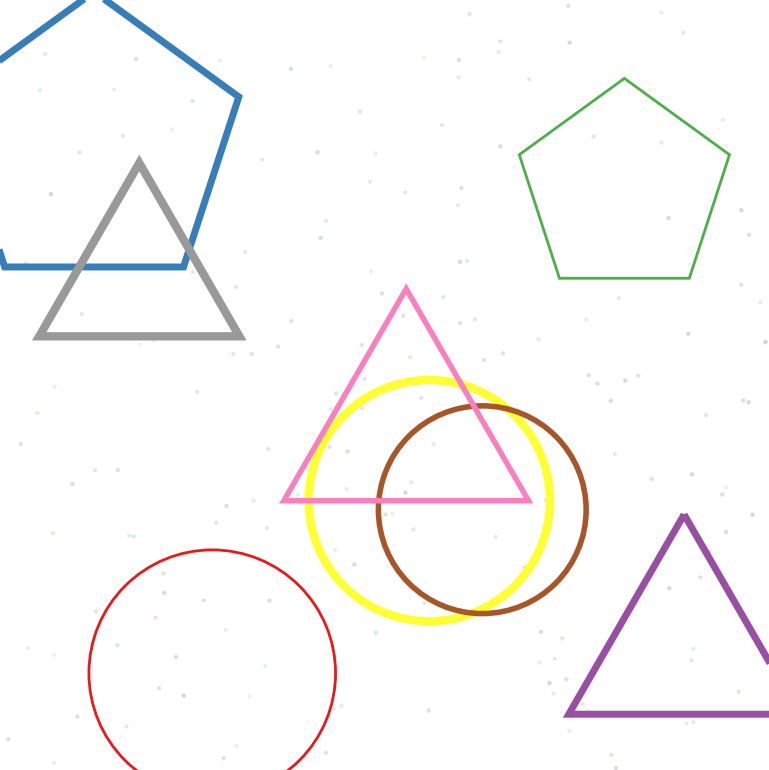[{"shape": "circle", "thickness": 1, "radius": 0.8, "center": [0.276, 0.126]}, {"shape": "pentagon", "thickness": 2.5, "radius": 0.99, "center": [0.122, 0.813]}, {"shape": "pentagon", "thickness": 1, "radius": 0.72, "center": [0.811, 0.755]}, {"shape": "triangle", "thickness": 2.5, "radius": 0.86, "center": [0.888, 0.159]}, {"shape": "circle", "thickness": 3, "radius": 0.78, "center": [0.558, 0.35]}, {"shape": "circle", "thickness": 2, "radius": 0.67, "center": [0.626, 0.338]}, {"shape": "triangle", "thickness": 2, "radius": 0.92, "center": [0.528, 0.441]}, {"shape": "triangle", "thickness": 3, "radius": 0.75, "center": [0.181, 0.638]}]